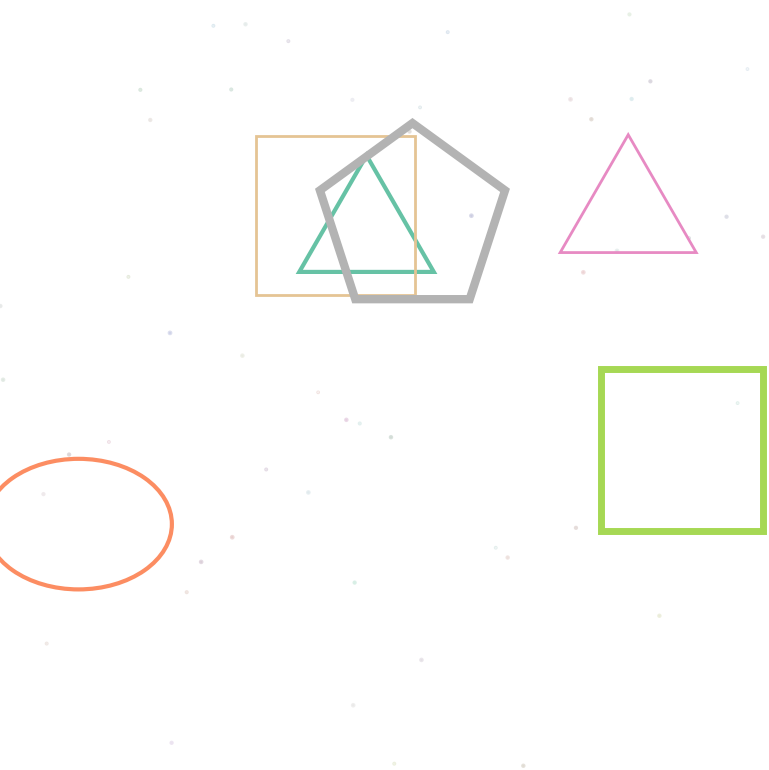[{"shape": "triangle", "thickness": 1.5, "radius": 0.5, "center": [0.476, 0.697]}, {"shape": "oval", "thickness": 1.5, "radius": 0.61, "center": [0.102, 0.319]}, {"shape": "triangle", "thickness": 1, "radius": 0.51, "center": [0.816, 0.723]}, {"shape": "square", "thickness": 2.5, "radius": 0.53, "center": [0.886, 0.416]}, {"shape": "square", "thickness": 1, "radius": 0.52, "center": [0.435, 0.72]}, {"shape": "pentagon", "thickness": 3, "radius": 0.63, "center": [0.536, 0.714]}]